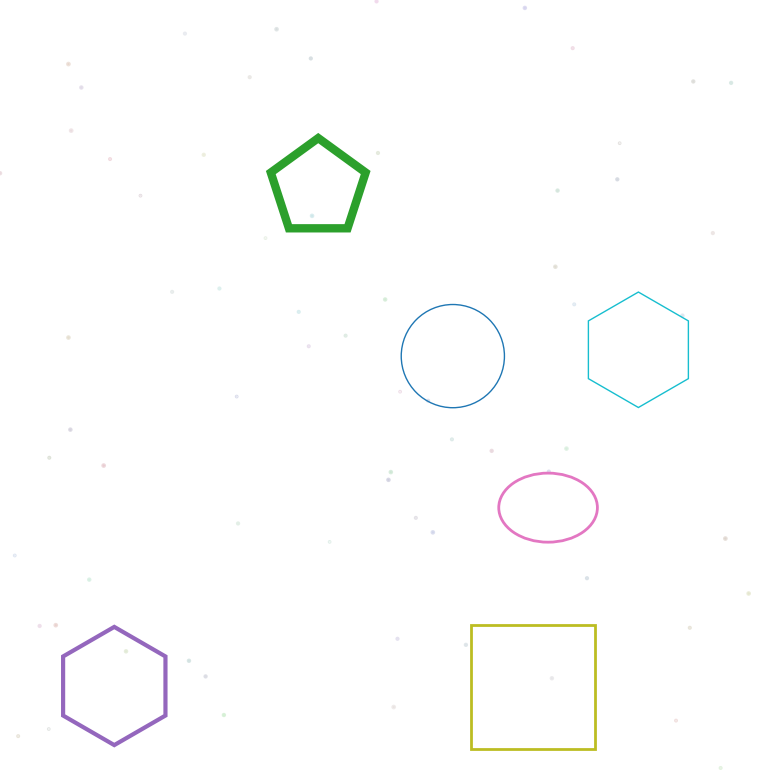[{"shape": "circle", "thickness": 0.5, "radius": 0.34, "center": [0.588, 0.538]}, {"shape": "pentagon", "thickness": 3, "radius": 0.32, "center": [0.413, 0.756]}, {"shape": "hexagon", "thickness": 1.5, "radius": 0.38, "center": [0.148, 0.109]}, {"shape": "oval", "thickness": 1, "radius": 0.32, "center": [0.712, 0.341]}, {"shape": "square", "thickness": 1, "radius": 0.4, "center": [0.692, 0.108]}, {"shape": "hexagon", "thickness": 0.5, "radius": 0.37, "center": [0.829, 0.546]}]